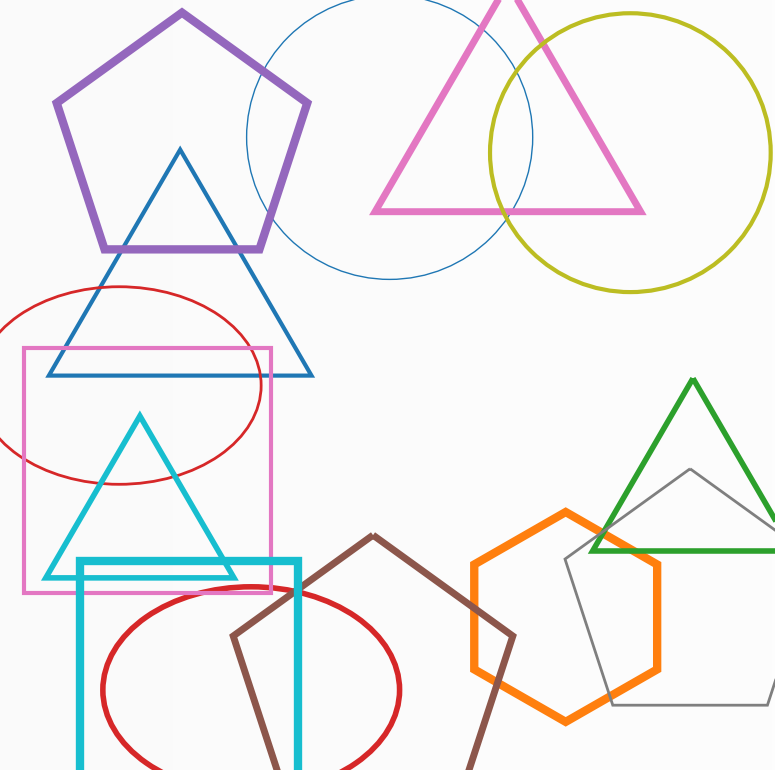[{"shape": "triangle", "thickness": 1.5, "radius": 0.98, "center": [0.232, 0.61]}, {"shape": "circle", "thickness": 0.5, "radius": 0.92, "center": [0.503, 0.822]}, {"shape": "hexagon", "thickness": 3, "radius": 0.68, "center": [0.73, 0.199]}, {"shape": "triangle", "thickness": 2, "radius": 0.75, "center": [0.894, 0.359]}, {"shape": "oval", "thickness": 2, "radius": 0.96, "center": [0.324, 0.104]}, {"shape": "oval", "thickness": 1, "radius": 0.92, "center": [0.154, 0.499]}, {"shape": "pentagon", "thickness": 3, "radius": 0.85, "center": [0.235, 0.814]}, {"shape": "pentagon", "thickness": 2.5, "radius": 0.95, "center": [0.481, 0.115]}, {"shape": "triangle", "thickness": 2.5, "radius": 0.99, "center": [0.655, 0.824]}, {"shape": "square", "thickness": 1.5, "radius": 0.79, "center": [0.19, 0.389]}, {"shape": "pentagon", "thickness": 1, "radius": 0.85, "center": [0.89, 0.221]}, {"shape": "circle", "thickness": 1.5, "radius": 0.91, "center": [0.813, 0.802]}, {"shape": "square", "thickness": 3, "radius": 0.7, "center": [0.244, 0.13]}, {"shape": "triangle", "thickness": 2, "radius": 0.7, "center": [0.181, 0.32]}]